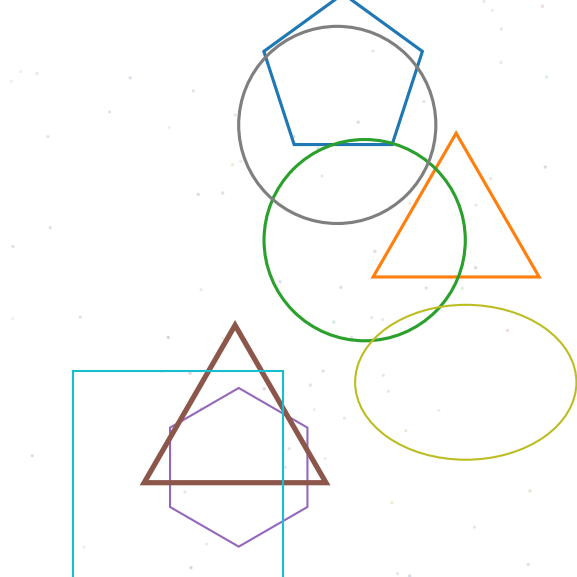[{"shape": "pentagon", "thickness": 1.5, "radius": 0.72, "center": [0.594, 0.866]}, {"shape": "triangle", "thickness": 1.5, "radius": 0.83, "center": [0.79, 0.603]}, {"shape": "circle", "thickness": 1.5, "radius": 0.87, "center": [0.631, 0.583]}, {"shape": "hexagon", "thickness": 1, "radius": 0.69, "center": [0.413, 0.19]}, {"shape": "triangle", "thickness": 2.5, "radius": 0.91, "center": [0.407, 0.254]}, {"shape": "circle", "thickness": 1.5, "radius": 0.85, "center": [0.584, 0.783]}, {"shape": "oval", "thickness": 1, "radius": 0.96, "center": [0.807, 0.337]}, {"shape": "square", "thickness": 1, "radius": 0.91, "center": [0.309, 0.174]}]